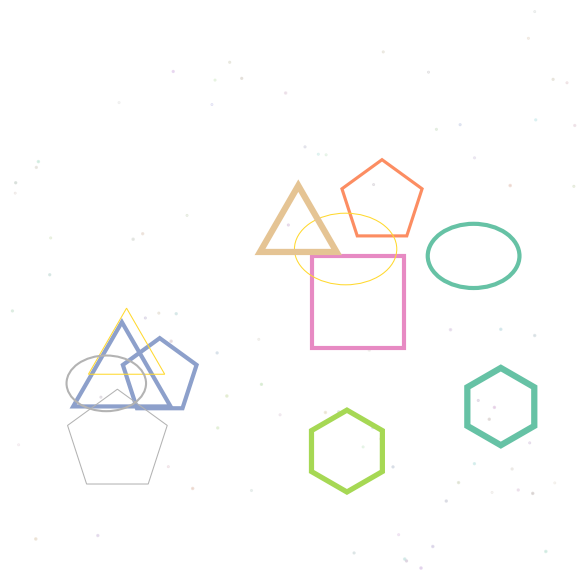[{"shape": "hexagon", "thickness": 3, "radius": 0.33, "center": [0.867, 0.295]}, {"shape": "oval", "thickness": 2, "radius": 0.4, "center": [0.82, 0.556]}, {"shape": "pentagon", "thickness": 1.5, "radius": 0.36, "center": [0.661, 0.65]}, {"shape": "pentagon", "thickness": 2, "radius": 0.34, "center": [0.277, 0.346]}, {"shape": "triangle", "thickness": 2, "radius": 0.49, "center": [0.211, 0.344]}, {"shape": "square", "thickness": 2, "radius": 0.4, "center": [0.62, 0.476]}, {"shape": "hexagon", "thickness": 2.5, "radius": 0.35, "center": [0.601, 0.218]}, {"shape": "triangle", "thickness": 0.5, "radius": 0.38, "center": [0.219, 0.389]}, {"shape": "oval", "thickness": 0.5, "radius": 0.44, "center": [0.598, 0.568]}, {"shape": "triangle", "thickness": 3, "radius": 0.38, "center": [0.517, 0.601]}, {"shape": "oval", "thickness": 1, "radius": 0.34, "center": [0.184, 0.335]}, {"shape": "pentagon", "thickness": 0.5, "radius": 0.45, "center": [0.203, 0.234]}]